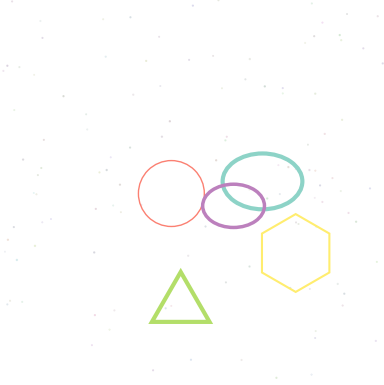[{"shape": "oval", "thickness": 3, "radius": 0.52, "center": [0.682, 0.529]}, {"shape": "circle", "thickness": 1, "radius": 0.43, "center": [0.445, 0.497]}, {"shape": "triangle", "thickness": 3, "radius": 0.43, "center": [0.469, 0.207]}, {"shape": "oval", "thickness": 2.5, "radius": 0.4, "center": [0.607, 0.465]}, {"shape": "hexagon", "thickness": 1.5, "radius": 0.51, "center": [0.768, 0.343]}]